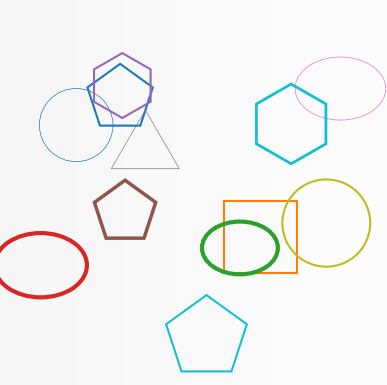[{"shape": "circle", "thickness": 0.5, "radius": 0.47, "center": [0.197, 0.675]}, {"shape": "pentagon", "thickness": 1.5, "radius": 0.44, "center": [0.31, 0.745]}, {"shape": "square", "thickness": 1.5, "radius": 0.47, "center": [0.672, 0.384]}, {"shape": "oval", "thickness": 3, "radius": 0.49, "center": [0.619, 0.356]}, {"shape": "oval", "thickness": 3, "radius": 0.6, "center": [0.105, 0.311]}, {"shape": "hexagon", "thickness": 1.5, "radius": 0.42, "center": [0.316, 0.778]}, {"shape": "pentagon", "thickness": 2.5, "radius": 0.42, "center": [0.323, 0.449]}, {"shape": "oval", "thickness": 0.5, "radius": 0.58, "center": [0.879, 0.77]}, {"shape": "triangle", "thickness": 0.5, "radius": 0.51, "center": [0.375, 0.613]}, {"shape": "circle", "thickness": 1.5, "radius": 0.57, "center": [0.842, 0.421]}, {"shape": "pentagon", "thickness": 1.5, "radius": 0.55, "center": [0.533, 0.124]}, {"shape": "hexagon", "thickness": 2, "radius": 0.52, "center": [0.751, 0.678]}]